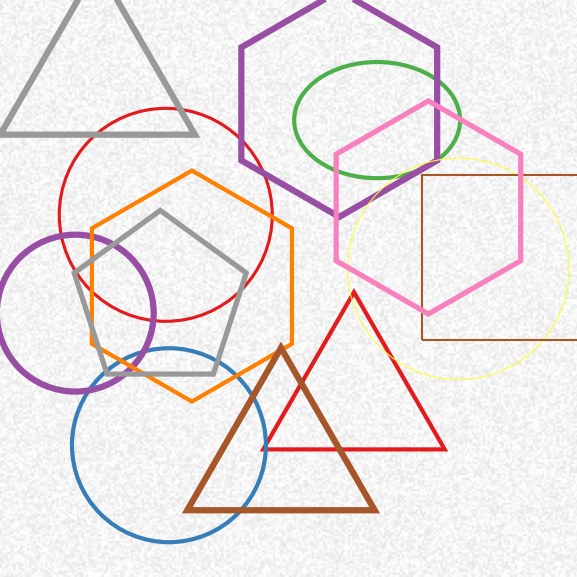[{"shape": "triangle", "thickness": 2, "radius": 0.91, "center": [0.613, 0.312]}, {"shape": "circle", "thickness": 1.5, "radius": 0.92, "center": [0.287, 0.627]}, {"shape": "circle", "thickness": 2, "radius": 0.84, "center": [0.293, 0.228]}, {"shape": "oval", "thickness": 2, "radius": 0.72, "center": [0.653, 0.791]}, {"shape": "circle", "thickness": 3, "radius": 0.68, "center": [0.13, 0.457]}, {"shape": "hexagon", "thickness": 3, "radius": 0.98, "center": [0.587, 0.819]}, {"shape": "hexagon", "thickness": 2, "radius": 1.0, "center": [0.332, 0.504]}, {"shape": "circle", "thickness": 0.5, "radius": 0.96, "center": [0.794, 0.534]}, {"shape": "triangle", "thickness": 3, "radius": 0.94, "center": [0.487, 0.209]}, {"shape": "square", "thickness": 1, "radius": 0.72, "center": [0.873, 0.554]}, {"shape": "hexagon", "thickness": 2.5, "radius": 0.92, "center": [0.742, 0.64]}, {"shape": "triangle", "thickness": 3, "radius": 0.97, "center": [0.169, 0.863]}, {"shape": "pentagon", "thickness": 2.5, "radius": 0.78, "center": [0.277, 0.478]}]